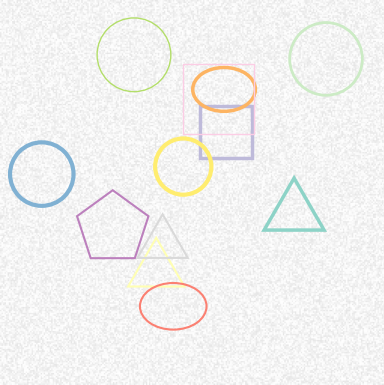[{"shape": "triangle", "thickness": 2.5, "radius": 0.45, "center": [0.764, 0.447]}, {"shape": "triangle", "thickness": 1.5, "radius": 0.42, "center": [0.406, 0.298]}, {"shape": "square", "thickness": 2.5, "radius": 0.34, "center": [0.587, 0.656]}, {"shape": "oval", "thickness": 1.5, "radius": 0.43, "center": [0.45, 0.204]}, {"shape": "circle", "thickness": 3, "radius": 0.41, "center": [0.109, 0.548]}, {"shape": "oval", "thickness": 2.5, "radius": 0.41, "center": [0.582, 0.768]}, {"shape": "circle", "thickness": 1, "radius": 0.48, "center": [0.348, 0.858]}, {"shape": "square", "thickness": 1, "radius": 0.46, "center": [0.567, 0.743]}, {"shape": "triangle", "thickness": 1.5, "radius": 0.38, "center": [0.422, 0.368]}, {"shape": "pentagon", "thickness": 1.5, "radius": 0.49, "center": [0.293, 0.408]}, {"shape": "circle", "thickness": 2, "radius": 0.47, "center": [0.847, 0.847]}, {"shape": "circle", "thickness": 3, "radius": 0.37, "center": [0.476, 0.567]}]